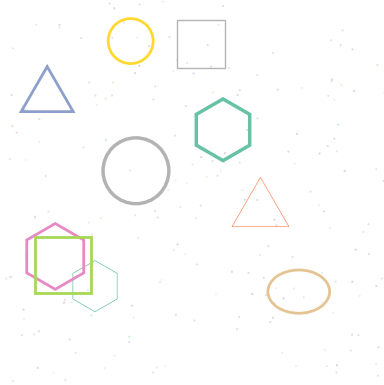[{"shape": "hexagon", "thickness": 0.5, "radius": 0.33, "center": [0.247, 0.257]}, {"shape": "hexagon", "thickness": 2.5, "radius": 0.4, "center": [0.579, 0.663]}, {"shape": "triangle", "thickness": 0.5, "radius": 0.43, "center": [0.677, 0.454]}, {"shape": "triangle", "thickness": 2, "radius": 0.39, "center": [0.123, 0.749]}, {"shape": "hexagon", "thickness": 2, "radius": 0.43, "center": [0.143, 0.334]}, {"shape": "square", "thickness": 2, "radius": 0.37, "center": [0.164, 0.311]}, {"shape": "circle", "thickness": 2, "radius": 0.29, "center": [0.339, 0.893]}, {"shape": "oval", "thickness": 2, "radius": 0.4, "center": [0.776, 0.243]}, {"shape": "square", "thickness": 1, "radius": 0.31, "center": [0.522, 0.886]}, {"shape": "circle", "thickness": 2.5, "radius": 0.43, "center": [0.353, 0.556]}]